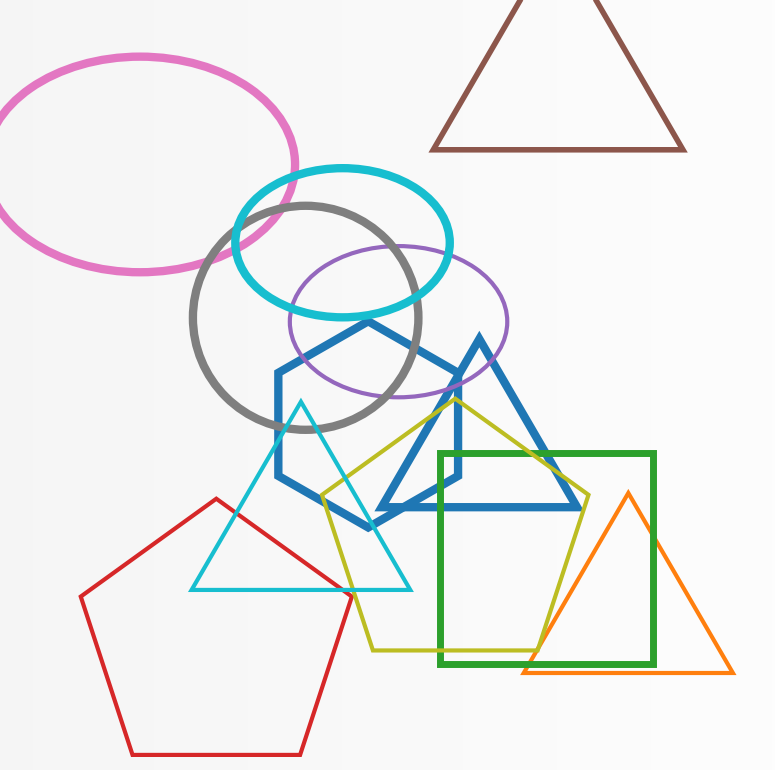[{"shape": "hexagon", "thickness": 3, "radius": 0.67, "center": [0.475, 0.449]}, {"shape": "triangle", "thickness": 3, "radius": 0.73, "center": [0.619, 0.414]}, {"shape": "triangle", "thickness": 1.5, "radius": 0.78, "center": [0.811, 0.204]}, {"shape": "square", "thickness": 2.5, "radius": 0.69, "center": [0.706, 0.275]}, {"shape": "pentagon", "thickness": 1.5, "radius": 0.92, "center": [0.279, 0.168]}, {"shape": "oval", "thickness": 1.5, "radius": 0.7, "center": [0.514, 0.582]}, {"shape": "triangle", "thickness": 2, "radius": 0.93, "center": [0.72, 0.898]}, {"shape": "oval", "thickness": 3, "radius": 1.0, "center": [0.181, 0.786]}, {"shape": "circle", "thickness": 3, "radius": 0.73, "center": [0.394, 0.587]}, {"shape": "pentagon", "thickness": 1.5, "radius": 0.9, "center": [0.587, 0.301]}, {"shape": "triangle", "thickness": 1.5, "radius": 0.81, "center": [0.388, 0.315]}, {"shape": "oval", "thickness": 3, "radius": 0.69, "center": [0.442, 0.685]}]